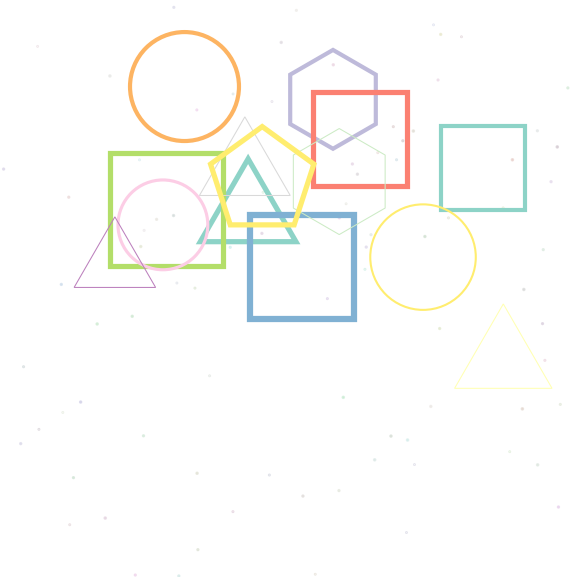[{"shape": "square", "thickness": 2, "radius": 0.36, "center": [0.836, 0.709]}, {"shape": "triangle", "thickness": 2.5, "radius": 0.48, "center": [0.43, 0.628]}, {"shape": "triangle", "thickness": 0.5, "radius": 0.49, "center": [0.872, 0.375]}, {"shape": "hexagon", "thickness": 2, "radius": 0.43, "center": [0.577, 0.827]}, {"shape": "square", "thickness": 2.5, "radius": 0.41, "center": [0.624, 0.759]}, {"shape": "square", "thickness": 3, "radius": 0.45, "center": [0.523, 0.537]}, {"shape": "circle", "thickness": 2, "radius": 0.47, "center": [0.319, 0.849]}, {"shape": "square", "thickness": 2.5, "radius": 0.49, "center": [0.288, 0.637]}, {"shape": "circle", "thickness": 1.5, "radius": 0.39, "center": [0.282, 0.61]}, {"shape": "triangle", "thickness": 0.5, "radius": 0.45, "center": [0.424, 0.706]}, {"shape": "triangle", "thickness": 0.5, "radius": 0.41, "center": [0.199, 0.542]}, {"shape": "hexagon", "thickness": 0.5, "radius": 0.46, "center": [0.587, 0.685]}, {"shape": "circle", "thickness": 1, "radius": 0.46, "center": [0.733, 0.554]}, {"shape": "pentagon", "thickness": 2.5, "radius": 0.47, "center": [0.454, 0.686]}]